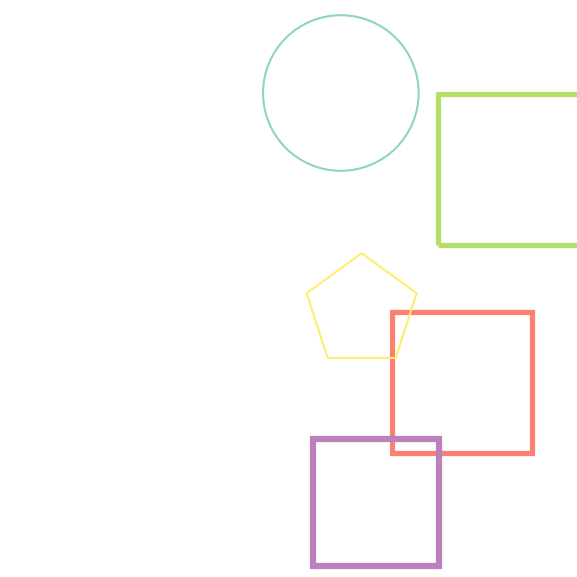[{"shape": "circle", "thickness": 1, "radius": 0.67, "center": [0.59, 0.838]}, {"shape": "square", "thickness": 2.5, "radius": 0.61, "center": [0.8, 0.337]}, {"shape": "square", "thickness": 2.5, "radius": 0.65, "center": [0.89, 0.705]}, {"shape": "square", "thickness": 3, "radius": 0.55, "center": [0.652, 0.129]}, {"shape": "pentagon", "thickness": 1, "radius": 0.5, "center": [0.626, 0.46]}]